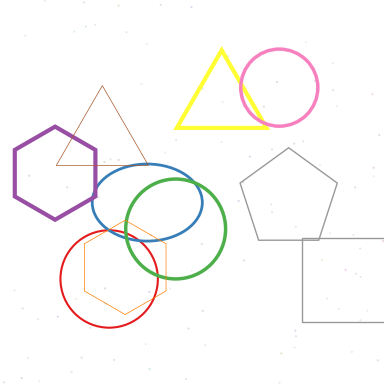[{"shape": "circle", "thickness": 1.5, "radius": 0.63, "center": [0.284, 0.275]}, {"shape": "oval", "thickness": 2, "radius": 0.71, "center": [0.383, 0.474]}, {"shape": "circle", "thickness": 2.5, "radius": 0.65, "center": [0.456, 0.405]}, {"shape": "hexagon", "thickness": 3, "radius": 0.6, "center": [0.143, 0.55]}, {"shape": "hexagon", "thickness": 0.5, "radius": 0.61, "center": [0.325, 0.305]}, {"shape": "triangle", "thickness": 3, "radius": 0.67, "center": [0.576, 0.735]}, {"shape": "triangle", "thickness": 0.5, "radius": 0.69, "center": [0.266, 0.639]}, {"shape": "circle", "thickness": 2.5, "radius": 0.5, "center": [0.725, 0.772]}, {"shape": "pentagon", "thickness": 1, "radius": 0.66, "center": [0.75, 0.483]}, {"shape": "square", "thickness": 1, "radius": 0.54, "center": [0.892, 0.273]}]